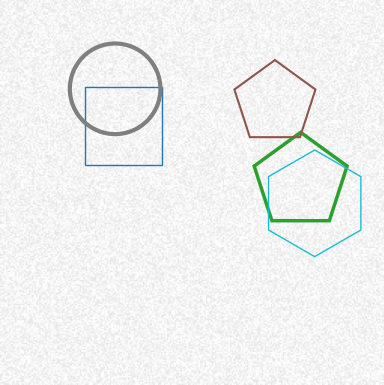[{"shape": "square", "thickness": 1, "radius": 0.5, "center": [0.321, 0.674]}, {"shape": "pentagon", "thickness": 2.5, "radius": 0.63, "center": [0.781, 0.529]}, {"shape": "pentagon", "thickness": 1.5, "radius": 0.55, "center": [0.714, 0.733]}, {"shape": "circle", "thickness": 3, "radius": 0.59, "center": [0.299, 0.769]}, {"shape": "hexagon", "thickness": 1, "radius": 0.69, "center": [0.817, 0.472]}]